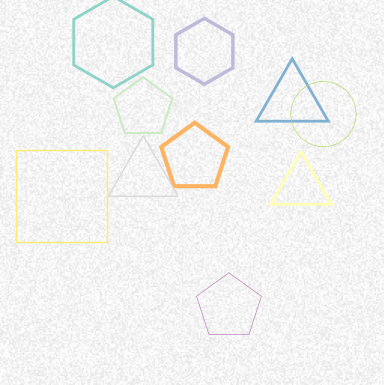[{"shape": "hexagon", "thickness": 2, "radius": 0.59, "center": [0.294, 0.891]}, {"shape": "triangle", "thickness": 2, "radius": 0.45, "center": [0.782, 0.515]}, {"shape": "hexagon", "thickness": 2.5, "radius": 0.43, "center": [0.531, 0.867]}, {"shape": "triangle", "thickness": 2, "radius": 0.54, "center": [0.759, 0.739]}, {"shape": "pentagon", "thickness": 3, "radius": 0.46, "center": [0.506, 0.59]}, {"shape": "circle", "thickness": 0.5, "radius": 0.42, "center": [0.84, 0.704]}, {"shape": "triangle", "thickness": 1, "radius": 0.52, "center": [0.372, 0.543]}, {"shape": "pentagon", "thickness": 0.5, "radius": 0.44, "center": [0.595, 0.203]}, {"shape": "pentagon", "thickness": 1.5, "radius": 0.4, "center": [0.372, 0.72]}, {"shape": "square", "thickness": 1, "radius": 0.59, "center": [0.159, 0.49]}]